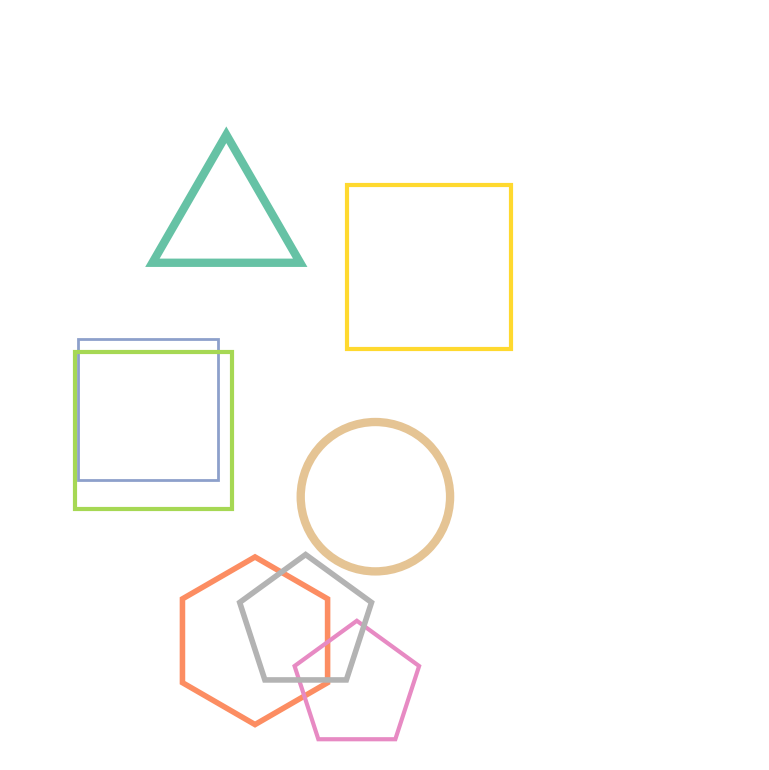[{"shape": "triangle", "thickness": 3, "radius": 0.55, "center": [0.294, 0.714]}, {"shape": "hexagon", "thickness": 2, "radius": 0.54, "center": [0.331, 0.168]}, {"shape": "square", "thickness": 1, "radius": 0.46, "center": [0.192, 0.468]}, {"shape": "pentagon", "thickness": 1.5, "radius": 0.43, "center": [0.463, 0.109]}, {"shape": "square", "thickness": 1.5, "radius": 0.51, "center": [0.2, 0.441]}, {"shape": "square", "thickness": 1.5, "radius": 0.53, "center": [0.557, 0.653]}, {"shape": "circle", "thickness": 3, "radius": 0.49, "center": [0.488, 0.355]}, {"shape": "pentagon", "thickness": 2, "radius": 0.45, "center": [0.397, 0.19]}]